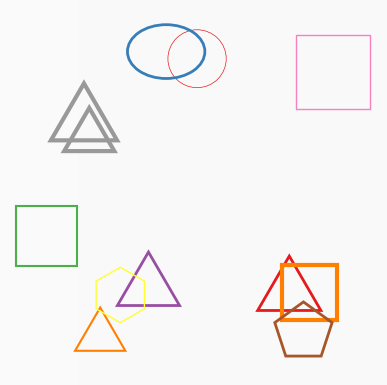[{"shape": "circle", "thickness": 0.5, "radius": 0.38, "center": [0.509, 0.847]}, {"shape": "triangle", "thickness": 2, "radius": 0.47, "center": [0.747, 0.241]}, {"shape": "oval", "thickness": 2, "radius": 0.5, "center": [0.429, 0.866]}, {"shape": "square", "thickness": 1.5, "radius": 0.39, "center": [0.12, 0.387]}, {"shape": "triangle", "thickness": 2, "radius": 0.46, "center": [0.383, 0.253]}, {"shape": "square", "thickness": 3, "radius": 0.36, "center": [0.8, 0.241]}, {"shape": "triangle", "thickness": 1.5, "radius": 0.37, "center": [0.259, 0.126]}, {"shape": "hexagon", "thickness": 1, "radius": 0.36, "center": [0.31, 0.234]}, {"shape": "pentagon", "thickness": 2, "radius": 0.39, "center": [0.783, 0.138]}, {"shape": "square", "thickness": 1, "radius": 0.48, "center": [0.859, 0.814]}, {"shape": "triangle", "thickness": 3, "radius": 0.49, "center": [0.217, 0.685]}, {"shape": "triangle", "thickness": 3, "radius": 0.37, "center": [0.23, 0.645]}]